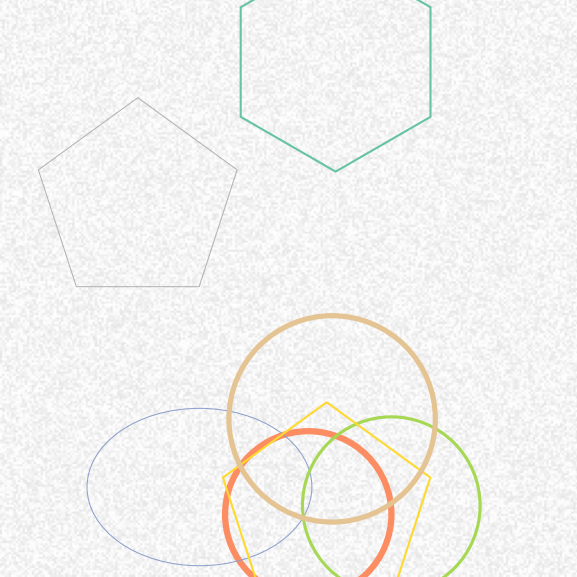[{"shape": "hexagon", "thickness": 1, "radius": 0.95, "center": [0.581, 0.892]}, {"shape": "circle", "thickness": 3, "radius": 0.72, "center": [0.534, 0.108]}, {"shape": "oval", "thickness": 0.5, "radius": 0.97, "center": [0.345, 0.156]}, {"shape": "circle", "thickness": 1.5, "radius": 0.77, "center": [0.678, 0.124]}, {"shape": "pentagon", "thickness": 1, "radius": 0.94, "center": [0.566, 0.114]}, {"shape": "circle", "thickness": 2.5, "radius": 0.89, "center": [0.575, 0.274]}, {"shape": "pentagon", "thickness": 0.5, "radius": 0.9, "center": [0.239, 0.649]}]